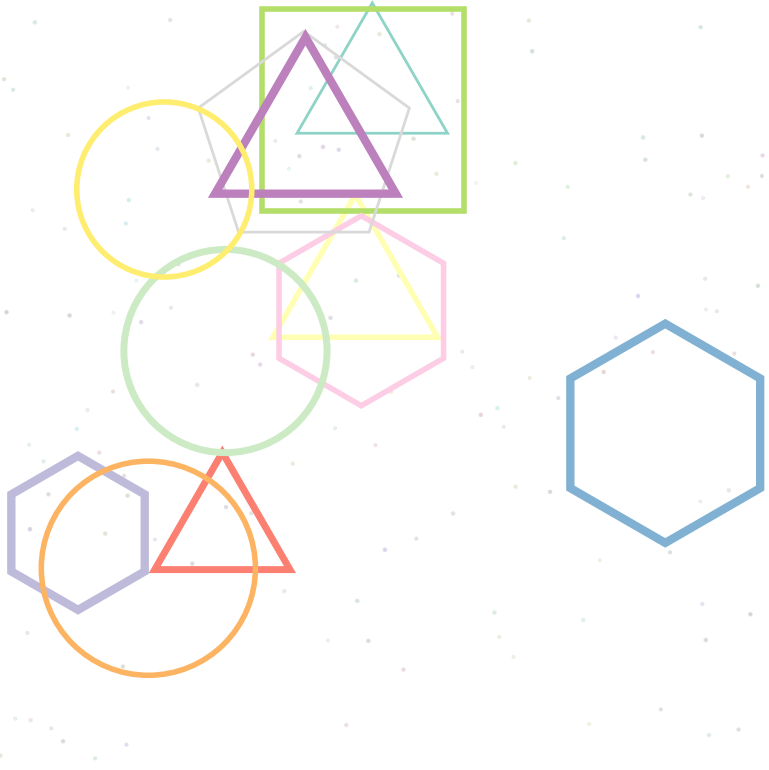[{"shape": "triangle", "thickness": 1, "radius": 0.56, "center": [0.483, 0.883]}, {"shape": "triangle", "thickness": 2, "radius": 0.62, "center": [0.461, 0.624]}, {"shape": "hexagon", "thickness": 3, "radius": 0.5, "center": [0.101, 0.308]}, {"shape": "triangle", "thickness": 2.5, "radius": 0.51, "center": [0.289, 0.311]}, {"shape": "hexagon", "thickness": 3, "radius": 0.71, "center": [0.864, 0.437]}, {"shape": "circle", "thickness": 2, "radius": 0.7, "center": [0.193, 0.262]}, {"shape": "square", "thickness": 2, "radius": 0.66, "center": [0.471, 0.857]}, {"shape": "hexagon", "thickness": 2, "radius": 0.62, "center": [0.469, 0.596]}, {"shape": "pentagon", "thickness": 1, "radius": 0.72, "center": [0.395, 0.815]}, {"shape": "triangle", "thickness": 3, "radius": 0.68, "center": [0.397, 0.816]}, {"shape": "circle", "thickness": 2.5, "radius": 0.66, "center": [0.293, 0.544]}, {"shape": "circle", "thickness": 2, "radius": 0.57, "center": [0.213, 0.754]}]